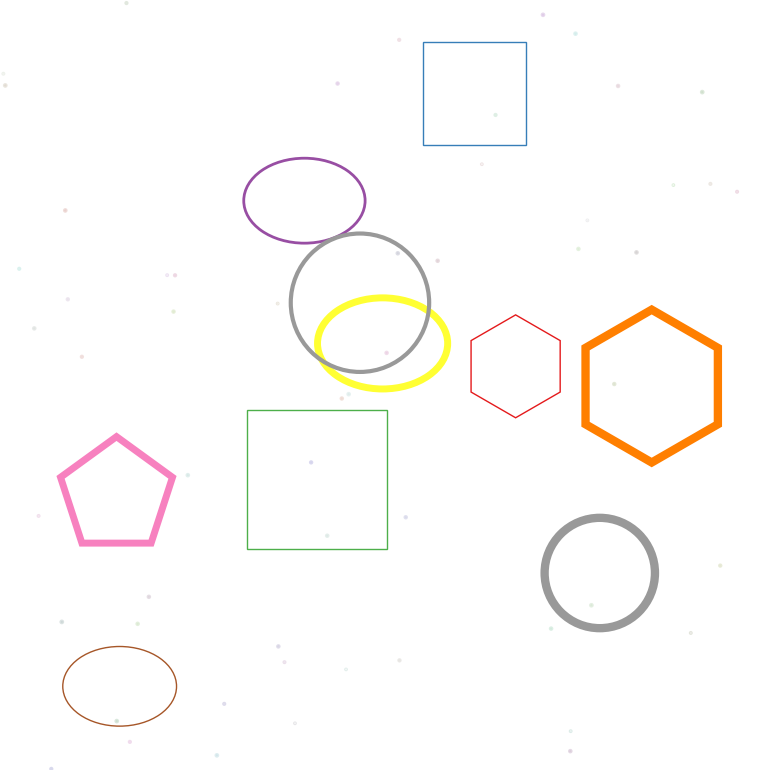[{"shape": "hexagon", "thickness": 0.5, "radius": 0.33, "center": [0.67, 0.524]}, {"shape": "square", "thickness": 0.5, "radius": 0.33, "center": [0.617, 0.878]}, {"shape": "square", "thickness": 0.5, "radius": 0.45, "center": [0.412, 0.378]}, {"shape": "oval", "thickness": 1, "radius": 0.39, "center": [0.395, 0.739]}, {"shape": "hexagon", "thickness": 3, "radius": 0.5, "center": [0.846, 0.499]}, {"shape": "oval", "thickness": 2.5, "radius": 0.42, "center": [0.497, 0.554]}, {"shape": "oval", "thickness": 0.5, "radius": 0.37, "center": [0.155, 0.109]}, {"shape": "pentagon", "thickness": 2.5, "radius": 0.38, "center": [0.151, 0.356]}, {"shape": "circle", "thickness": 3, "radius": 0.36, "center": [0.779, 0.256]}, {"shape": "circle", "thickness": 1.5, "radius": 0.45, "center": [0.467, 0.607]}]